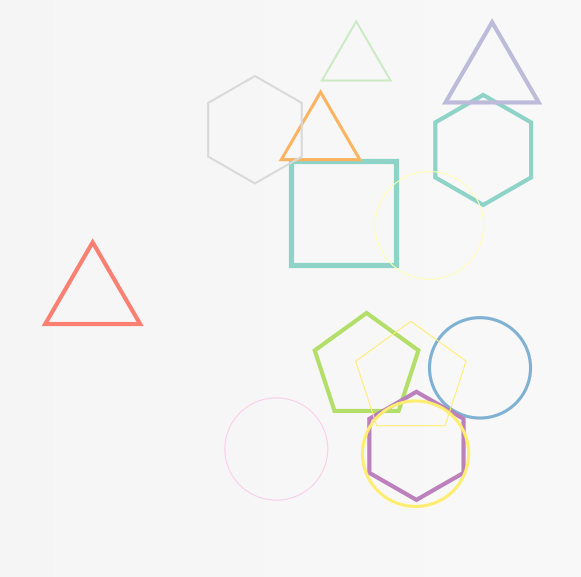[{"shape": "square", "thickness": 2.5, "radius": 0.45, "center": [0.59, 0.631]}, {"shape": "hexagon", "thickness": 2, "radius": 0.48, "center": [0.831, 0.739]}, {"shape": "circle", "thickness": 0.5, "radius": 0.47, "center": [0.739, 0.609]}, {"shape": "triangle", "thickness": 2, "radius": 0.46, "center": [0.847, 0.868]}, {"shape": "triangle", "thickness": 2, "radius": 0.47, "center": [0.159, 0.485]}, {"shape": "circle", "thickness": 1.5, "radius": 0.43, "center": [0.826, 0.362]}, {"shape": "triangle", "thickness": 1.5, "radius": 0.39, "center": [0.552, 0.762]}, {"shape": "pentagon", "thickness": 2, "radius": 0.47, "center": [0.631, 0.363]}, {"shape": "circle", "thickness": 0.5, "radius": 0.44, "center": [0.475, 0.222]}, {"shape": "hexagon", "thickness": 1, "radius": 0.46, "center": [0.439, 0.774]}, {"shape": "hexagon", "thickness": 2, "radius": 0.47, "center": [0.716, 0.227]}, {"shape": "triangle", "thickness": 1, "radius": 0.34, "center": [0.613, 0.894]}, {"shape": "circle", "thickness": 1.5, "radius": 0.46, "center": [0.715, 0.213]}, {"shape": "pentagon", "thickness": 0.5, "radius": 0.5, "center": [0.707, 0.343]}]